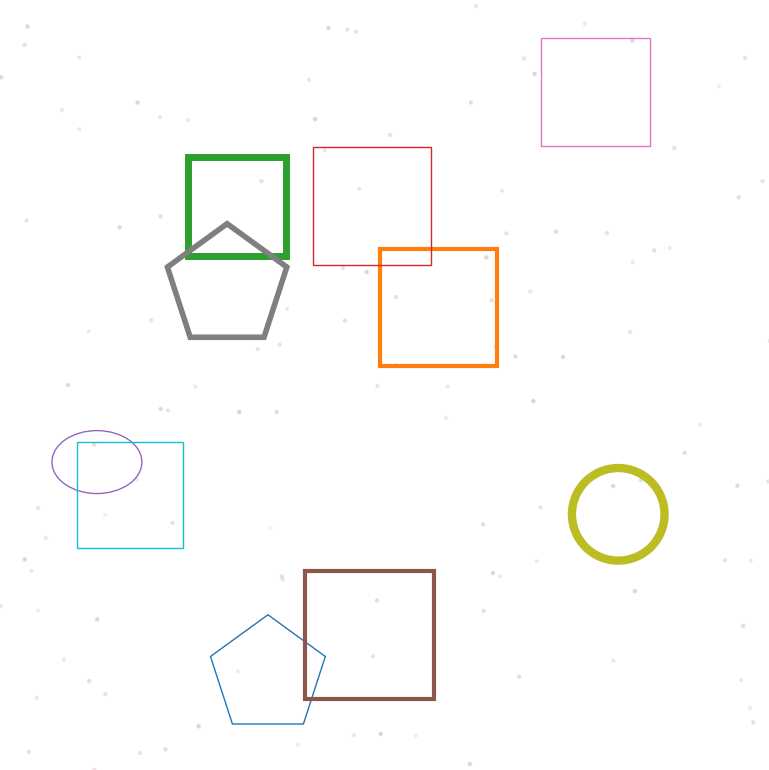[{"shape": "pentagon", "thickness": 0.5, "radius": 0.39, "center": [0.348, 0.123]}, {"shape": "square", "thickness": 1.5, "radius": 0.38, "center": [0.569, 0.6]}, {"shape": "square", "thickness": 2.5, "radius": 0.32, "center": [0.308, 0.732]}, {"shape": "square", "thickness": 0.5, "radius": 0.39, "center": [0.483, 0.733]}, {"shape": "oval", "thickness": 0.5, "radius": 0.29, "center": [0.126, 0.4]}, {"shape": "square", "thickness": 1.5, "radius": 0.42, "center": [0.48, 0.175]}, {"shape": "square", "thickness": 0.5, "radius": 0.35, "center": [0.773, 0.881]}, {"shape": "pentagon", "thickness": 2, "radius": 0.41, "center": [0.295, 0.628]}, {"shape": "circle", "thickness": 3, "radius": 0.3, "center": [0.803, 0.332]}, {"shape": "square", "thickness": 0.5, "radius": 0.34, "center": [0.169, 0.357]}]